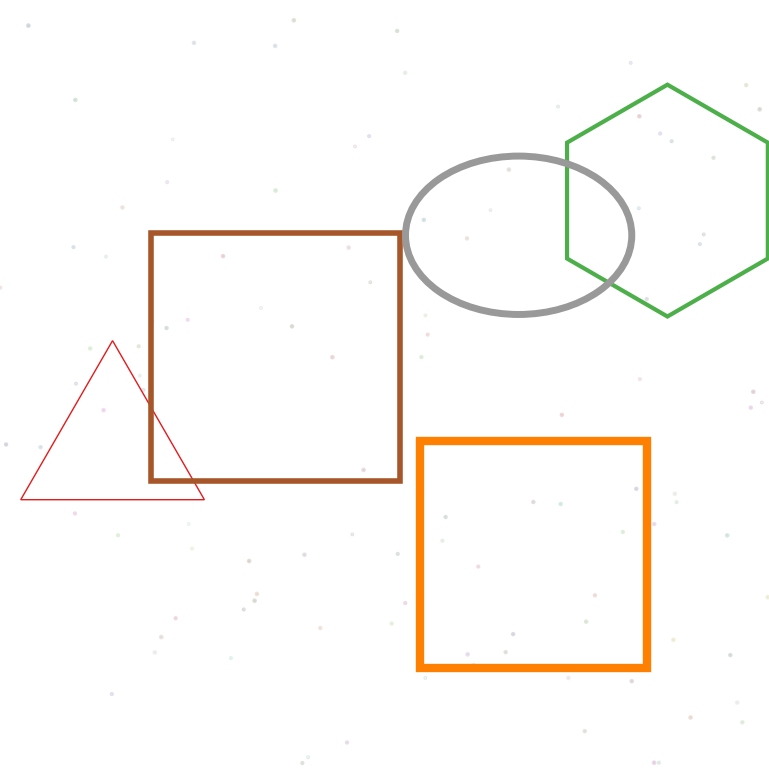[{"shape": "triangle", "thickness": 0.5, "radius": 0.69, "center": [0.146, 0.42]}, {"shape": "hexagon", "thickness": 1.5, "radius": 0.75, "center": [0.867, 0.739]}, {"shape": "square", "thickness": 3, "radius": 0.74, "center": [0.693, 0.28]}, {"shape": "square", "thickness": 2, "radius": 0.81, "center": [0.358, 0.536]}, {"shape": "oval", "thickness": 2.5, "radius": 0.73, "center": [0.674, 0.694]}]